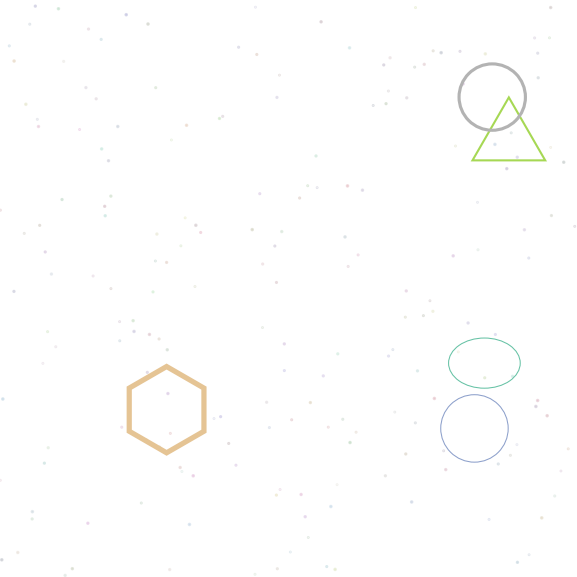[{"shape": "oval", "thickness": 0.5, "radius": 0.31, "center": [0.839, 0.37]}, {"shape": "circle", "thickness": 0.5, "radius": 0.29, "center": [0.822, 0.257]}, {"shape": "triangle", "thickness": 1, "radius": 0.36, "center": [0.881, 0.758]}, {"shape": "hexagon", "thickness": 2.5, "radius": 0.37, "center": [0.288, 0.29]}, {"shape": "circle", "thickness": 1.5, "radius": 0.29, "center": [0.852, 0.831]}]